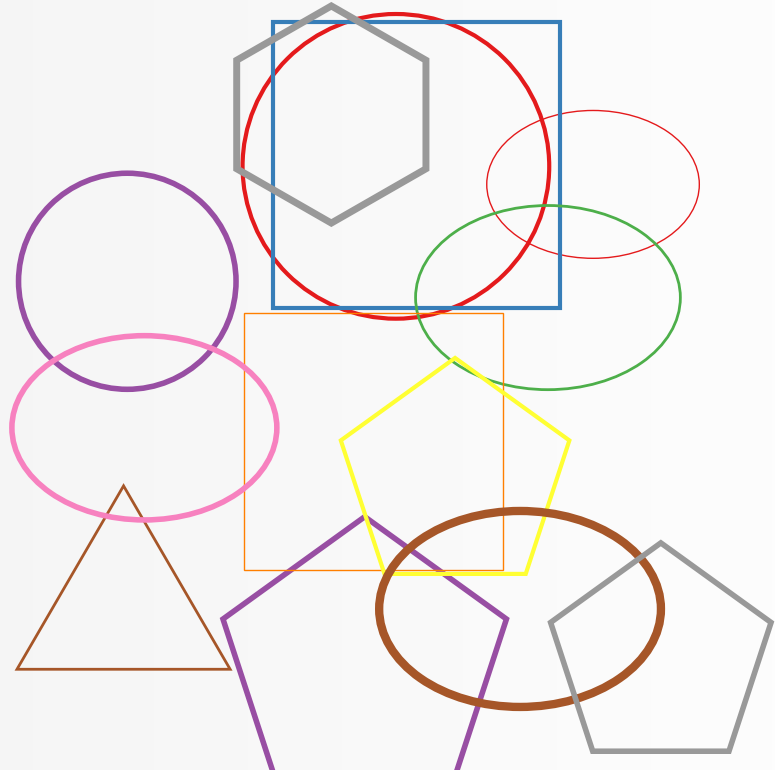[{"shape": "circle", "thickness": 1.5, "radius": 0.99, "center": [0.511, 0.784]}, {"shape": "oval", "thickness": 0.5, "radius": 0.69, "center": [0.765, 0.761]}, {"shape": "square", "thickness": 1.5, "radius": 0.93, "center": [0.537, 0.786]}, {"shape": "oval", "thickness": 1, "radius": 0.85, "center": [0.707, 0.614]}, {"shape": "pentagon", "thickness": 2, "radius": 0.96, "center": [0.471, 0.137]}, {"shape": "circle", "thickness": 2, "radius": 0.7, "center": [0.164, 0.635]}, {"shape": "square", "thickness": 0.5, "radius": 0.83, "center": [0.482, 0.426]}, {"shape": "pentagon", "thickness": 1.5, "radius": 0.78, "center": [0.587, 0.38]}, {"shape": "triangle", "thickness": 1, "radius": 0.79, "center": [0.159, 0.21]}, {"shape": "oval", "thickness": 3, "radius": 0.91, "center": [0.671, 0.209]}, {"shape": "oval", "thickness": 2, "radius": 0.85, "center": [0.186, 0.444]}, {"shape": "pentagon", "thickness": 2, "radius": 0.75, "center": [0.853, 0.145]}, {"shape": "hexagon", "thickness": 2.5, "radius": 0.7, "center": [0.428, 0.851]}]